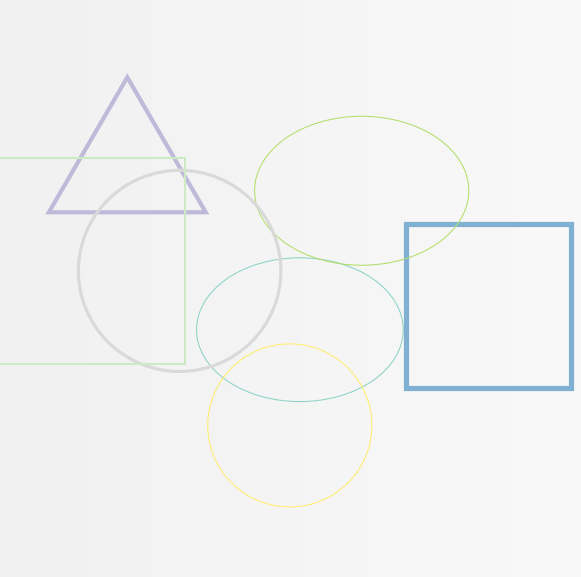[{"shape": "oval", "thickness": 0.5, "radius": 0.89, "center": [0.516, 0.428]}, {"shape": "triangle", "thickness": 2, "radius": 0.78, "center": [0.219, 0.709]}, {"shape": "square", "thickness": 2.5, "radius": 0.71, "center": [0.84, 0.469]}, {"shape": "oval", "thickness": 0.5, "radius": 0.92, "center": [0.622, 0.669]}, {"shape": "circle", "thickness": 1.5, "radius": 0.87, "center": [0.309, 0.53]}, {"shape": "square", "thickness": 1, "radius": 0.89, "center": [0.139, 0.548]}, {"shape": "circle", "thickness": 0.5, "radius": 0.71, "center": [0.499, 0.262]}]